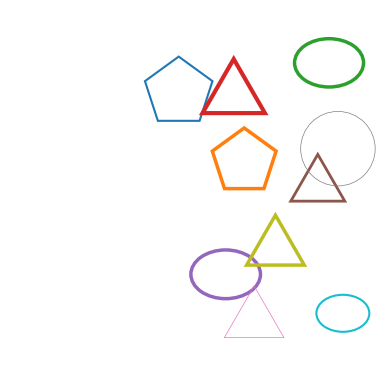[{"shape": "pentagon", "thickness": 1.5, "radius": 0.46, "center": [0.464, 0.761]}, {"shape": "pentagon", "thickness": 2.5, "radius": 0.44, "center": [0.634, 0.581]}, {"shape": "oval", "thickness": 2.5, "radius": 0.45, "center": [0.855, 0.837]}, {"shape": "triangle", "thickness": 3, "radius": 0.47, "center": [0.607, 0.753]}, {"shape": "oval", "thickness": 2.5, "radius": 0.45, "center": [0.586, 0.288]}, {"shape": "triangle", "thickness": 2, "radius": 0.4, "center": [0.825, 0.518]}, {"shape": "triangle", "thickness": 0.5, "radius": 0.45, "center": [0.66, 0.168]}, {"shape": "circle", "thickness": 0.5, "radius": 0.48, "center": [0.878, 0.614]}, {"shape": "triangle", "thickness": 2.5, "radius": 0.43, "center": [0.715, 0.355]}, {"shape": "oval", "thickness": 1.5, "radius": 0.34, "center": [0.891, 0.186]}]